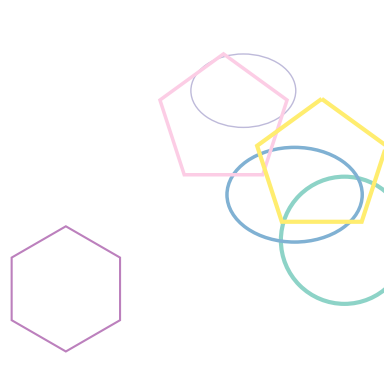[{"shape": "circle", "thickness": 3, "radius": 0.83, "center": [0.895, 0.376]}, {"shape": "oval", "thickness": 1, "radius": 0.68, "center": [0.632, 0.764]}, {"shape": "oval", "thickness": 2.5, "radius": 0.88, "center": [0.765, 0.494]}, {"shape": "pentagon", "thickness": 2.5, "radius": 0.87, "center": [0.581, 0.686]}, {"shape": "hexagon", "thickness": 1.5, "radius": 0.81, "center": [0.171, 0.25]}, {"shape": "pentagon", "thickness": 3, "radius": 0.88, "center": [0.836, 0.567]}]